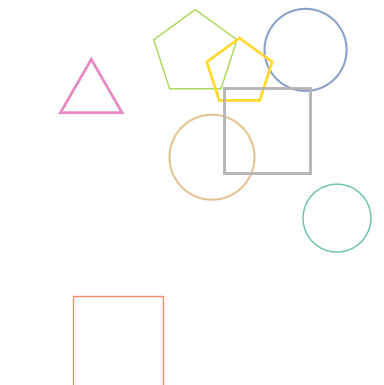[{"shape": "circle", "thickness": 1, "radius": 0.44, "center": [0.875, 0.433]}, {"shape": "square", "thickness": 1, "radius": 0.59, "center": [0.307, 0.114]}, {"shape": "circle", "thickness": 1.5, "radius": 0.53, "center": [0.794, 0.87]}, {"shape": "triangle", "thickness": 2, "radius": 0.46, "center": [0.237, 0.753]}, {"shape": "pentagon", "thickness": 1, "radius": 0.57, "center": [0.507, 0.861]}, {"shape": "pentagon", "thickness": 2, "radius": 0.45, "center": [0.622, 0.812]}, {"shape": "circle", "thickness": 1.5, "radius": 0.55, "center": [0.551, 0.592]}, {"shape": "square", "thickness": 2, "radius": 0.55, "center": [0.694, 0.661]}]